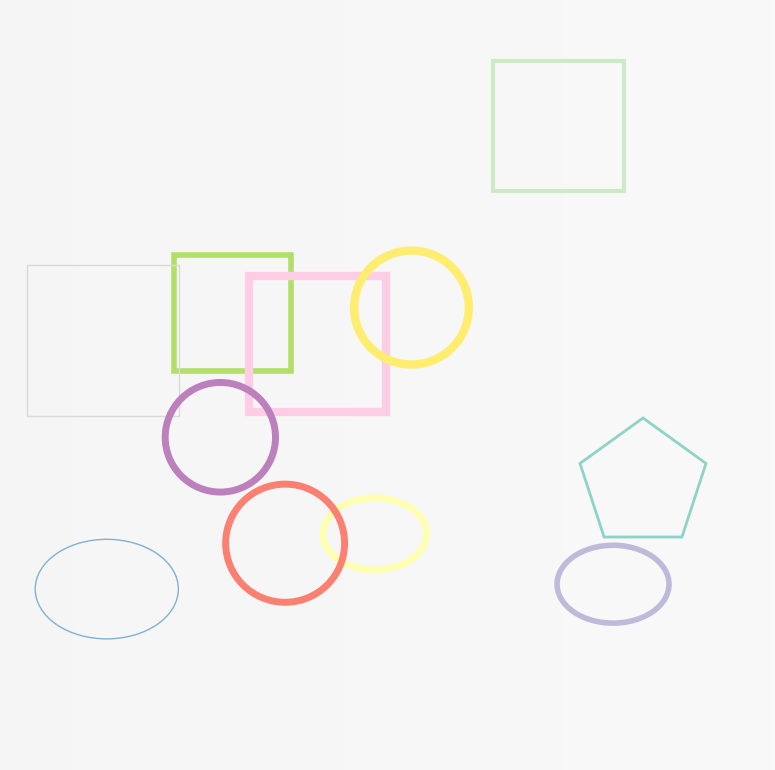[{"shape": "pentagon", "thickness": 1, "radius": 0.43, "center": [0.83, 0.372]}, {"shape": "oval", "thickness": 2.5, "radius": 0.33, "center": [0.483, 0.307]}, {"shape": "oval", "thickness": 2, "radius": 0.36, "center": [0.791, 0.241]}, {"shape": "circle", "thickness": 2.5, "radius": 0.38, "center": [0.368, 0.295]}, {"shape": "oval", "thickness": 0.5, "radius": 0.46, "center": [0.138, 0.235]}, {"shape": "square", "thickness": 2, "radius": 0.38, "center": [0.3, 0.594]}, {"shape": "square", "thickness": 3, "radius": 0.44, "center": [0.41, 0.554]}, {"shape": "square", "thickness": 0.5, "radius": 0.49, "center": [0.132, 0.558]}, {"shape": "circle", "thickness": 2.5, "radius": 0.36, "center": [0.284, 0.432]}, {"shape": "square", "thickness": 1.5, "radius": 0.42, "center": [0.721, 0.836]}, {"shape": "circle", "thickness": 3, "radius": 0.37, "center": [0.531, 0.601]}]